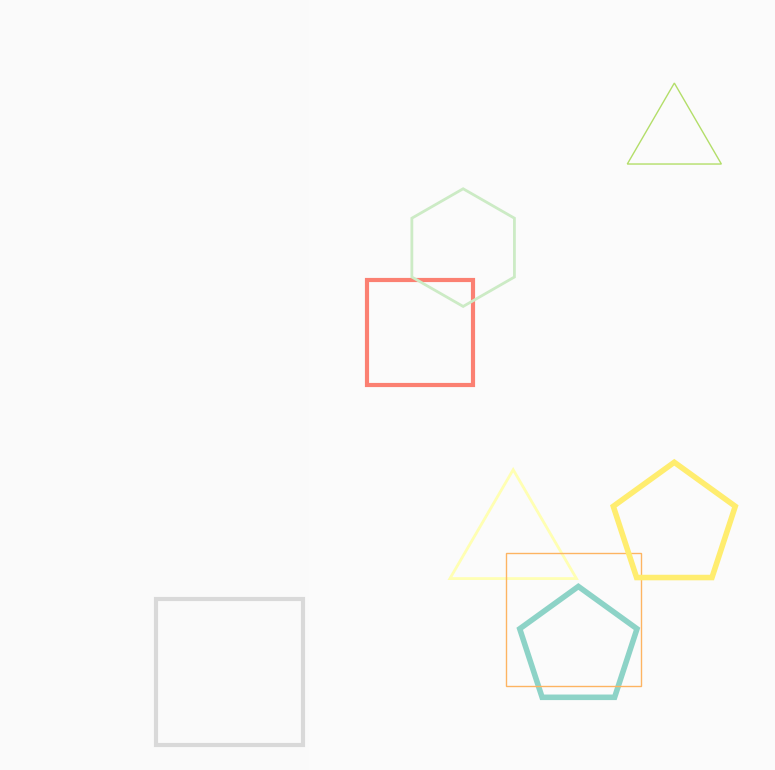[{"shape": "pentagon", "thickness": 2, "radius": 0.4, "center": [0.746, 0.159]}, {"shape": "triangle", "thickness": 1, "radius": 0.47, "center": [0.662, 0.296]}, {"shape": "square", "thickness": 1.5, "radius": 0.34, "center": [0.542, 0.568]}, {"shape": "square", "thickness": 0.5, "radius": 0.43, "center": [0.74, 0.195]}, {"shape": "triangle", "thickness": 0.5, "radius": 0.35, "center": [0.87, 0.822]}, {"shape": "square", "thickness": 1.5, "radius": 0.47, "center": [0.296, 0.128]}, {"shape": "hexagon", "thickness": 1, "radius": 0.38, "center": [0.598, 0.678]}, {"shape": "pentagon", "thickness": 2, "radius": 0.41, "center": [0.87, 0.317]}]